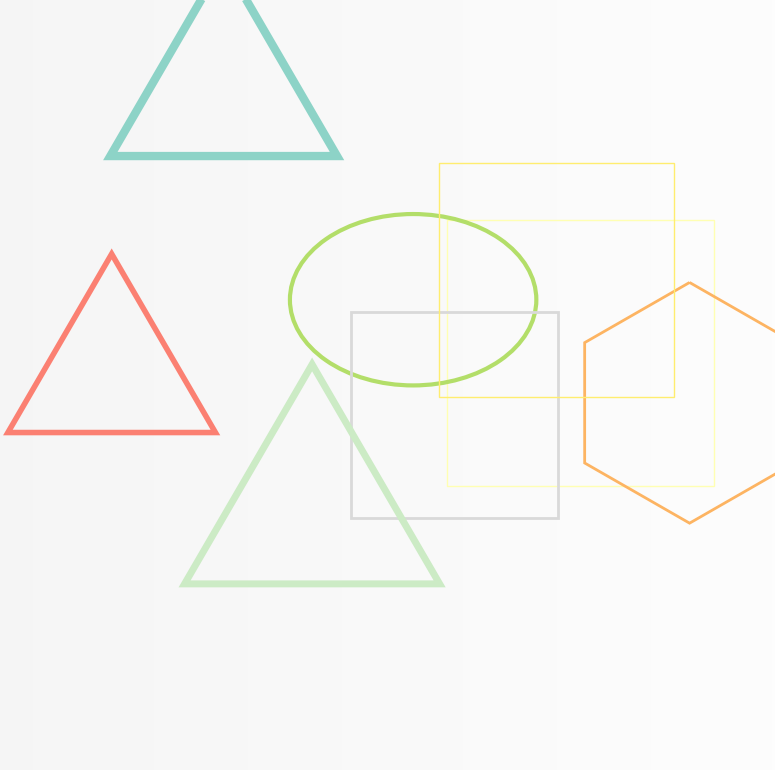[{"shape": "triangle", "thickness": 3, "radius": 0.84, "center": [0.289, 0.882]}, {"shape": "square", "thickness": 0.5, "radius": 0.86, "center": [0.749, 0.541]}, {"shape": "triangle", "thickness": 2, "radius": 0.77, "center": [0.144, 0.516]}, {"shape": "hexagon", "thickness": 1, "radius": 0.78, "center": [0.89, 0.477]}, {"shape": "oval", "thickness": 1.5, "radius": 0.79, "center": [0.533, 0.611]}, {"shape": "square", "thickness": 1, "radius": 0.67, "center": [0.586, 0.461]}, {"shape": "triangle", "thickness": 2.5, "radius": 0.95, "center": [0.403, 0.337]}, {"shape": "square", "thickness": 0.5, "radius": 0.76, "center": [0.718, 0.636]}]